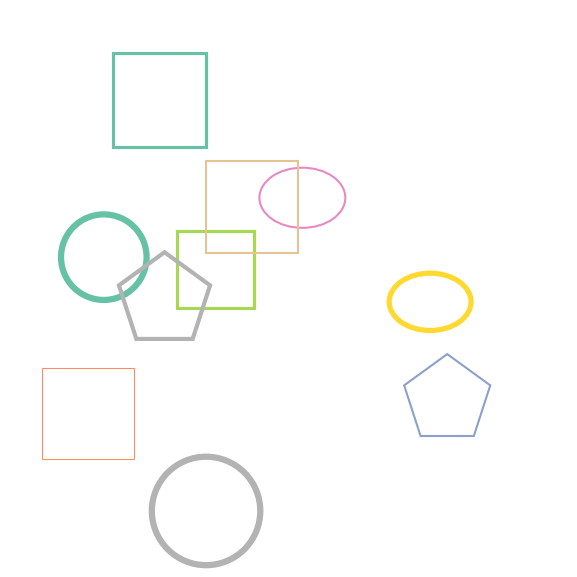[{"shape": "circle", "thickness": 3, "radius": 0.37, "center": [0.18, 0.554]}, {"shape": "square", "thickness": 1.5, "radius": 0.4, "center": [0.277, 0.826]}, {"shape": "square", "thickness": 0.5, "radius": 0.39, "center": [0.152, 0.283]}, {"shape": "pentagon", "thickness": 1, "radius": 0.39, "center": [0.774, 0.308]}, {"shape": "oval", "thickness": 1, "radius": 0.37, "center": [0.524, 0.657]}, {"shape": "square", "thickness": 1.5, "radius": 0.33, "center": [0.374, 0.533]}, {"shape": "oval", "thickness": 2.5, "radius": 0.35, "center": [0.745, 0.476]}, {"shape": "square", "thickness": 1, "radius": 0.4, "center": [0.436, 0.64]}, {"shape": "circle", "thickness": 3, "radius": 0.47, "center": [0.357, 0.114]}, {"shape": "pentagon", "thickness": 2, "radius": 0.41, "center": [0.285, 0.479]}]